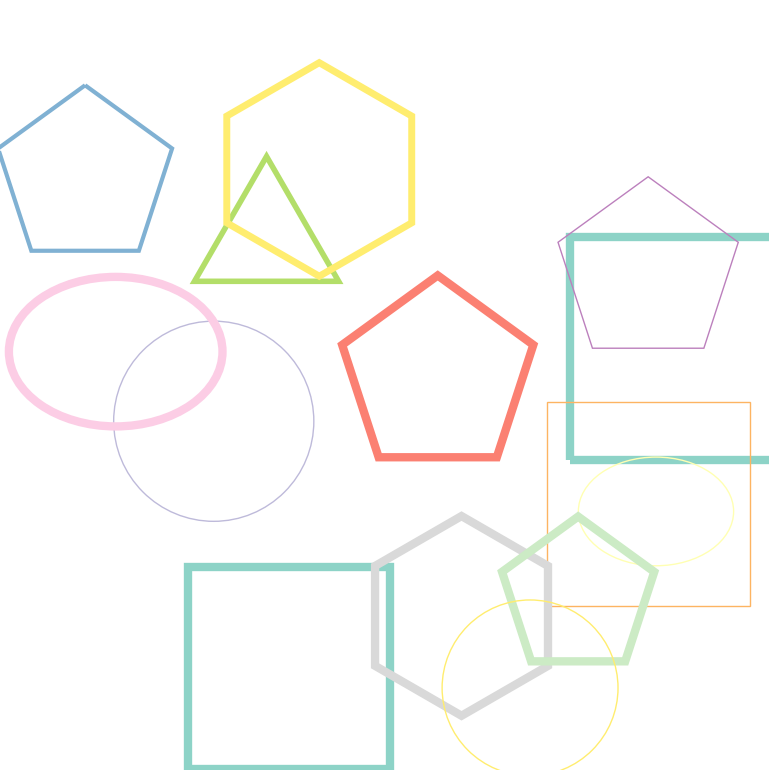[{"shape": "square", "thickness": 3, "radius": 0.66, "center": [0.376, 0.132]}, {"shape": "square", "thickness": 3, "radius": 0.73, "center": [0.885, 0.547]}, {"shape": "oval", "thickness": 0.5, "radius": 0.5, "center": [0.852, 0.336]}, {"shape": "circle", "thickness": 0.5, "radius": 0.65, "center": [0.278, 0.453]}, {"shape": "pentagon", "thickness": 3, "radius": 0.65, "center": [0.568, 0.512]}, {"shape": "pentagon", "thickness": 1.5, "radius": 0.59, "center": [0.111, 0.77]}, {"shape": "square", "thickness": 0.5, "radius": 0.66, "center": [0.843, 0.346]}, {"shape": "triangle", "thickness": 2, "radius": 0.54, "center": [0.346, 0.689]}, {"shape": "oval", "thickness": 3, "radius": 0.69, "center": [0.15, 0.543]}, {"shape": "hexagon", "thickness": 3, "radius": 0.65, "center": [0.599, 0.2]}, {"shape": "pentagon", "thickness": 0.5, "radius": 0.62, "center": [0.842, 0.647]}, {"shape": "pentagon", "thickness": 3, "radius": 0.52, "center": [0.751, 0.225]}, {"shape": "circle", "thickness": 0.5, "radius": 0.57, "center": [0.688, 0.107]}, {"shape": "hexagon", "thickness": 2.5, "radius": 0.69, "center": [0.415, 0.78]}]